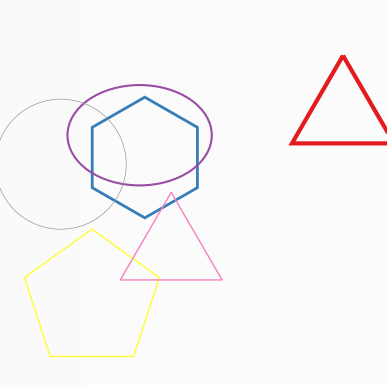[{"shape": "triangle", "thickness": 3, "radius": 0.76, "center": [0.885, 0.704]}, {"shape": "hexagon", "thickness": 2, "radius": 0.78, "center": [0.374, 0.591]}, {"shape": "oval", "thickness": 1.5, "radius": 0.93, "center": [0.36, 0.649]}, {"shape": "pentagon", "thickness": 1, "radius": 0.92, "center": [0.237, 0.222]}, {"shape": "triangle", "thickness": 1, "radius": 0.76, "center": [0.442, 0.349]}, {"shape": "circle", "thickness": 0.5, "radius": 0.84, "center": [0.157, 0.574]}]